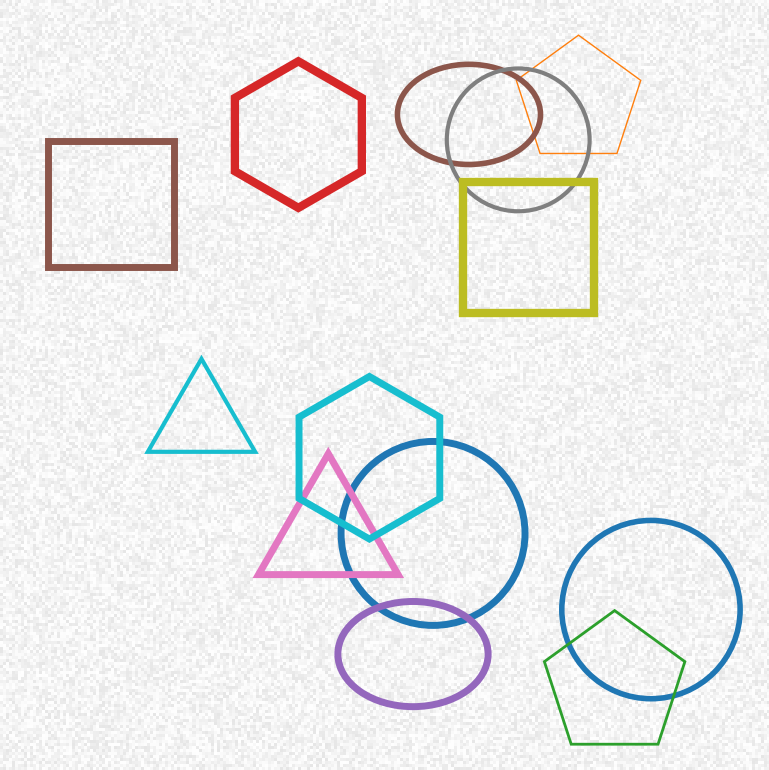[{"shape": "circle", "thickness": 2.5, "radius": 0.6, "center": [0.562, 0.307]}, {"shape": "circle", "thickness": 2, "radius": 0.58, "center": [0.845, 0.208]}, {"shape": "pentagon", "thickness": 0.5, "radius": 0.42, "center": [0.751, 0.869]}, {"shape": "pentagon", "thickness": 1, "radius": 0.48, "center": [0.798, 0.111]}, {"shape": "hexagon", "thickness": 3, "radius": 0.48, "center": [0.387, 0.825]}, {"shape": "oval", "thickness": 2.5, "radius": 0.49, "center": [0.536, 0.151]}, {"shape": "oval", "thickness": 2, "radius": 0.46, "center": [0.609, 0.851]}, {"shape": "square", "thickness": 2.5, "radius": 0.41, "center": [0.144, 0.735]}, {"shape": "triangle", "thickness": 2.5, "radius": 0.52, "center": [0.426, 0.306]}, {"shape": "circle", "thickness": 1.5, "radius": 0.46, "center": [0.673, 0.818]}, {"shape": "square", "thickness": 3, "radius": 0.42, "center": [0.686, 0.679]}, {"shape": "triangle", "thickness": 1.5, "radius": 0.4, "center": [0.262, 0.453]}, {"shape": "hexagon", "thickness": 2.5, "radius": 0.53, "center": [0.48, 0.406]}]